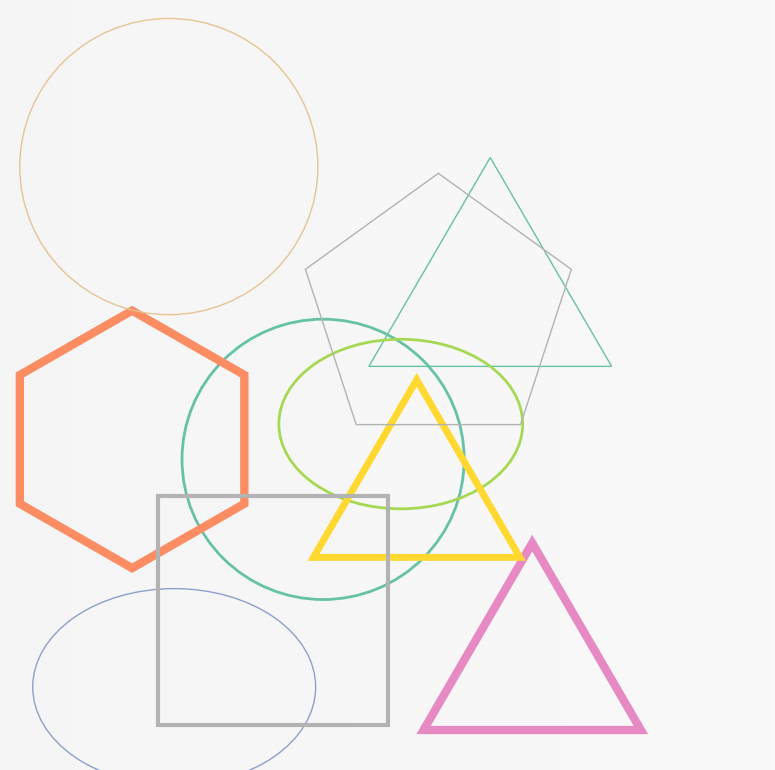[{"shape": "circle", "thickness": 1, "radius": 0.91, "center": [0.417, 0.403]}, {"shape": "triangle", "thickness": 0.5, "radius": 0.9, "center": [0.633, 0.615]}, {"shape": "hexagon", "thickness": 3, "radius": 0.84, "center": [0.17, 0.429]}, {"shape": "oval", "thickness": 0.5, "radius": 0.91, "center": [0.225, 0.108]}, {"shape": "triangle", "thickness": 3, "radius": 0.81, "center": [0.687, 0.133]}, {"shape": "oval", "thickness": 1, "radius": 0.79, "center": [0.517, 0.449]}, {"shape": "triangle", "thickness": 2.5, "radius": 0.77, "center": [0.538, 0.353]}, {"shape": "circle", "thickness": 0.5, "radius": 0.96, "center": [0.218, 0.784]}, {"shape": "pentagon", "thickness": 0.5, "radius": 0.9, "center": [0.566, 0.595]}, {"shape": "square", "thickness": 1.5, "radius": 0.74, "center": [0.353, 0.207]}]